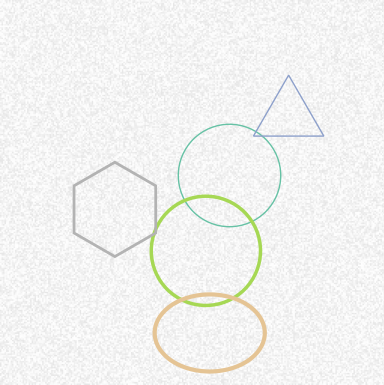[{"shape": "circle", "thickness": 1, "radius": 0.67, "center": [0.596, 0.544]}, {"shape": "triangle", "thickness": 1, "radius": 0.53, "center": [0.75, 0.699]}, {"shape": "circle", "thickness": 2.5, "radius": 0.71, "center": [0.535, 0.349]}, {"shape": "oval", "thickness": 3, "radius": 0.72, "center": [0.545, 0.135]}, {"shape": "hexagon", "thickness": 2, "radius": 0.61, "center": [0.298, 0.456]}]